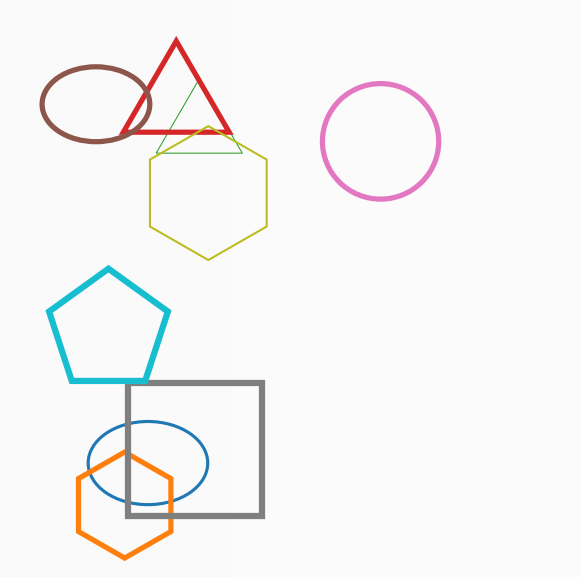[{"shape": "oval", "thickness": 1.5, "radius": 0.51, "center": [0.255, 0.197]}, {"shape": "hexagon", "thickness": 2.5, "radius": 0.46, "center": [0.215, 0.125]}, {"shape": "triangle", "thickness": 0.5, "radius": 0.43, "center": [0.343, 0.777]}, {"shape": "triangle", "thickness": 2.5, "radius": 0.53, "center": [0.303, 0.823]}, {"shape": "oval", "thickness": 2.5, "radius": 0.46, "center": [0.165, 0.819]}, {"shape": "circle", "thickness": 2.5, "radius": 0.5, "center": [0.655, 0.754]}, {"shape": "square", "thickness": 3, "radius": 0.57, "center": [0.336, 0.221]}, {"shape": "hexagon", "thickness": 1, "radius": 0.58, "center": [0.358, 0.665]}, {"shape": "pentagon", "thickness": 3, "radius": 0.54, "center": [0.187, 0.426]}]